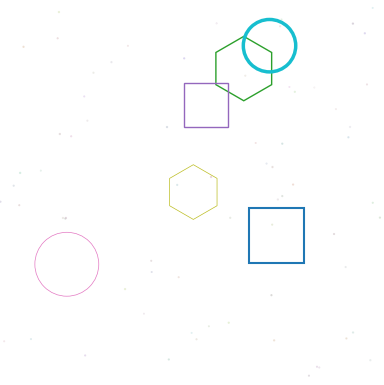[{"shape": "square", "thickness": 1.5, "radius": 0.36, "center": [0.718, 0.388]}, {"shape": "hexagon", "thickness": 1, "radius": 0.42, "center": [0.633, 0.822]}, {"shape": "square", "thickness": 1, "radius": 0.29, "center": [0.535, 0.727]}, {"shape": "circle", "thickness": 0.5, "radius": 0.42, "center": [0.174, 0.314]}, {"shape": "hexagon", "thickness": 0.5, "radius": 0.36, "center": [0.502, 0.501]}, {"shape": "circle", "thickness": 2.5, "radius": 0.34, "center": [0.7, 0.881]}]